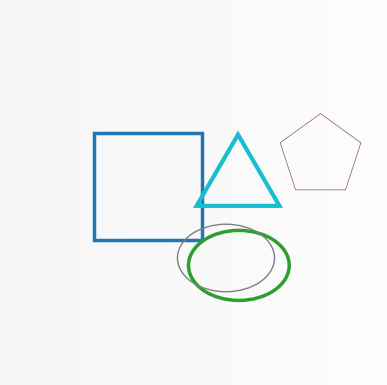[{"shape": "square", "thickness": 2.5, "radius": 0.69, "center": [0.381, 0.516]}, {"shape": "oval", "thickness": 2.5, "radius": 0.65, "center": [0.616, 0.311]}, {"shape": "pentagon", "thickness": 0.5, "radius": 0.55, "center": [0.827, 0.595]}, {"shape": "oval", "thickness": 1, "radius": 0.63, "center": [0.583, 0.33]}, {"shape": "triangle", "thickness": 3, "radius": 0.62, "center": [0.614, 0.527]}]